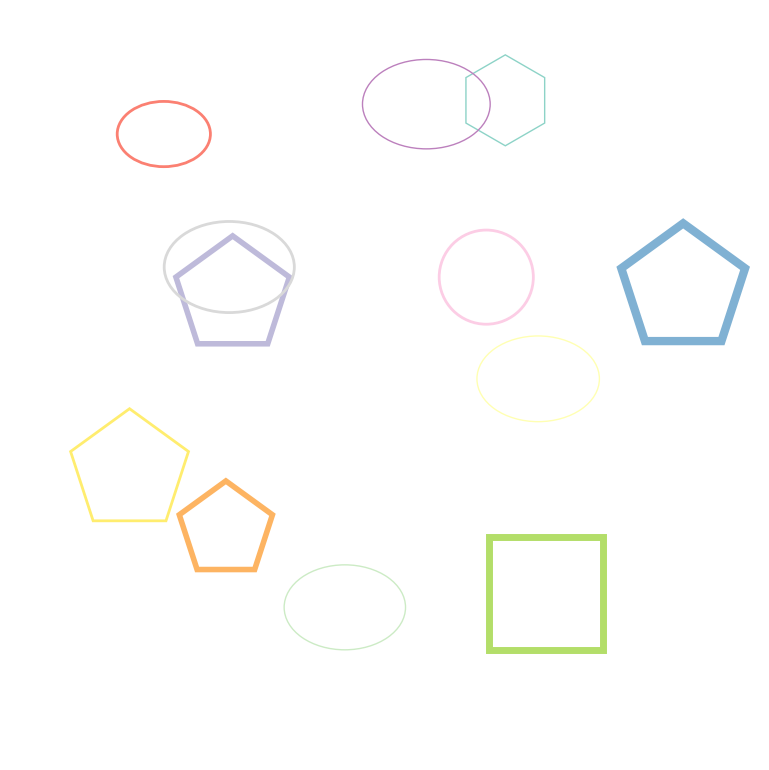[{"shape": "hexagon", "thickness": 0.5, "radius": 0.3, "center": [0.656, 0.87]}, {"shape": "oval", "thickness": 0.5, "radius": 0.4, "center": [0.699, 0.508]}, {"shape": "pentagon", "thickness": 2, "radius": 0.39, "center": [0.302, 0.616]}, {"shape": "oval", "thickness": 1, "radius": 0.3, "center": [0.213, 0.826]}, {"shape": "pentagon", "thickness": 3, "radius": 0.42, "center": [0.887, 0.625]}, {"shape": "pentagon", "thickness": 2, "radius": 0.32, "center": [0.293, 0.312]}, {"shape": "square", "thickness": 2.5, "radius": 0.37, "center": [0.709, 0.229]}, {"shape": "circle", "thickness": 1, "radius": 0.31, "center": [0.632, 0.64]}, {"shape": "oval", "thickness": 1, "radius": 0.42, "center": [0.298, 0.653]}, {"shape": "oval", "thickness": 0.5, "radius": 0.41, "center": [0.554, 0.865]}, {"shape": "oval", "thickness": 0.5, "radius": 0.39, "center": [0.448, 0.211]}, {"shape": "pentagon", "thickness": 1, "radius": 0.4, "center": [0.168, 0.389]}]